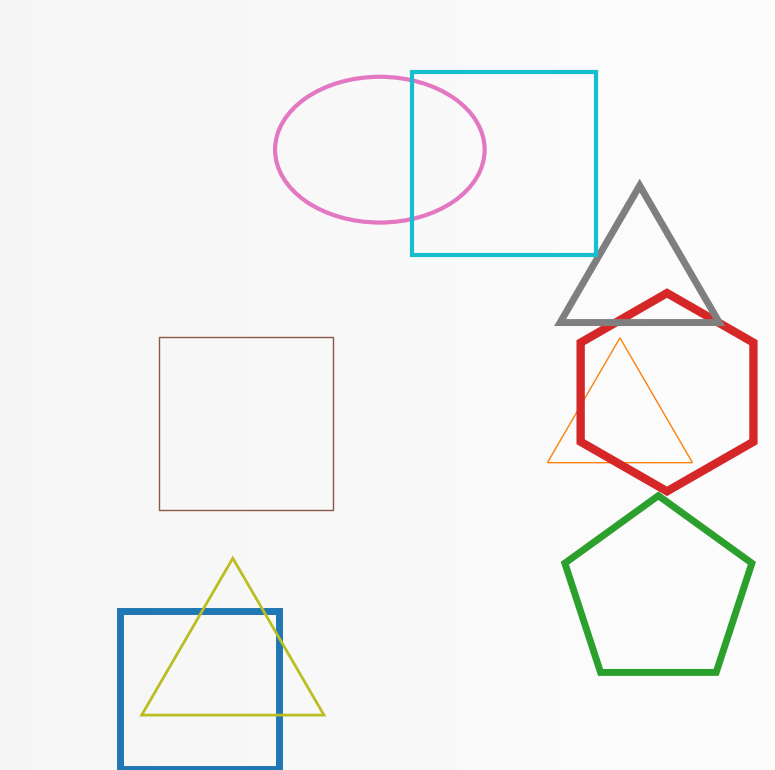[{"shape": "square", "thickness": 2.5, "radius": 0.51, "center": [0.257, 0.104]}, {"shape": "triangle", "thickness": 0.5, "radius": 0.54, "center": [0.8, 0.453]}, {"shape": "pentagon", "thickness": 2.5, "radius": 0.63, "center": [0.85, 0.229]}, {"shape": "hexagon", "thickness": 3, "radius": 0.64, "center": [0.861, 0.491]}, {"shape": "square", "thickness": 0.5, "radius": 0.56, "center": [0.317, 0.45]}, {"shape": "oval", "thickness": 1.5, "radius": 0.68, "center": [0.49, 0.806]}, {"shape": "triangle", "thickness": 2.5, "radius": 0.59, "center": [0.825, 0.64]}, {"shape": "triangle", "thickness": 1, "radius": 0.68, "center": [0.3, 0.139]}, {"shape": "square", "thickness": 1.5, "radius": 0.59, "center": [0.65, 0.788]}]